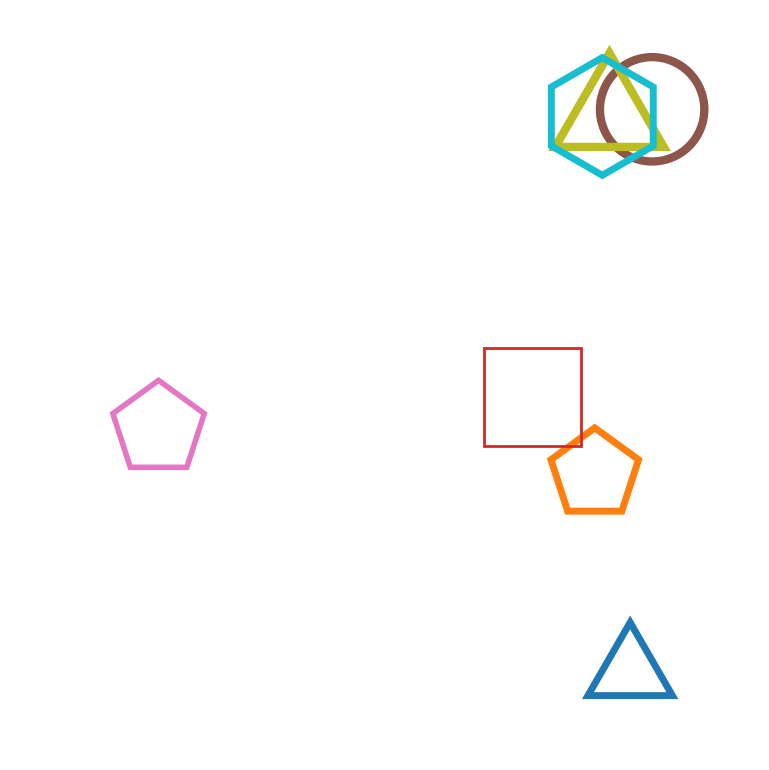[{"shape": "triangle", "thickness": 2.5, "radius": 0.32, "center": [0.818, 0.128]}, {"shape": "pentagon", "thickness": 2.5, "radius": 0.3, "center": [0.772, 0.385]}, {"shape": "square", "thickness": 1, "radius": 0.32, "center": [0.691, 0.484]}, {"shape": "circle", "thickness": 3, "radius": 0.34, "center": [0.847, 0.858]}, {"shape": "pentagon", "thickness": 2, "radius": 0.31, "center": [0.206, 0.444]}, {"shape": "triangle", "thickness": 3, "radius": 0.41, "center": [0.792, 0.85]}, {"shape": "hexagon", "thickness": 2.5, "radius": 0.38, "center": [0.782, 0.849]}]